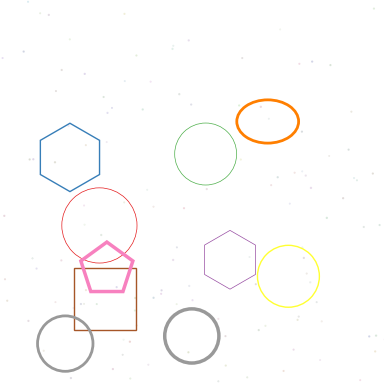[{"shape": "circle", "thickness": 0.5, "radius": 0.49, "center": [0.258, 0.414]}, {"shape": "hexagon", "thickness": 1, "radius": 0.44, "center": [0.182, 0.591]}, {"shape": "circle", "thickness": 0.5, "radius": 0.4, "center": [0.534, 0.6]}, {"shape": "hexagon", "thickness": 0.5, "radius": 0.38, "center": [0.597, 0.325]}, {"shape": "oval", "thickness": 2, "radius": 0.4, "center": [0.695, 0.684]}, {"shape": "circle", "thickness": 1, "radius": 0.4, "center": [0.749, 0.282]}, {"shape": "square", "thickness": 1, "radius": 0.4, "center": [0.273, 0.223]}, {"shape": "pentagon", "thickness": 2.5, "radius": 0.36, "center": [0.278, 0.3]}, {"shape": "circle", "thickness": 2, "radius": 0.36, "center": [0.17, 0.108]}, {"shape": "circle", "thickness": 2.5, "radius": 0.35, "center": [0.498, 0.127]}]